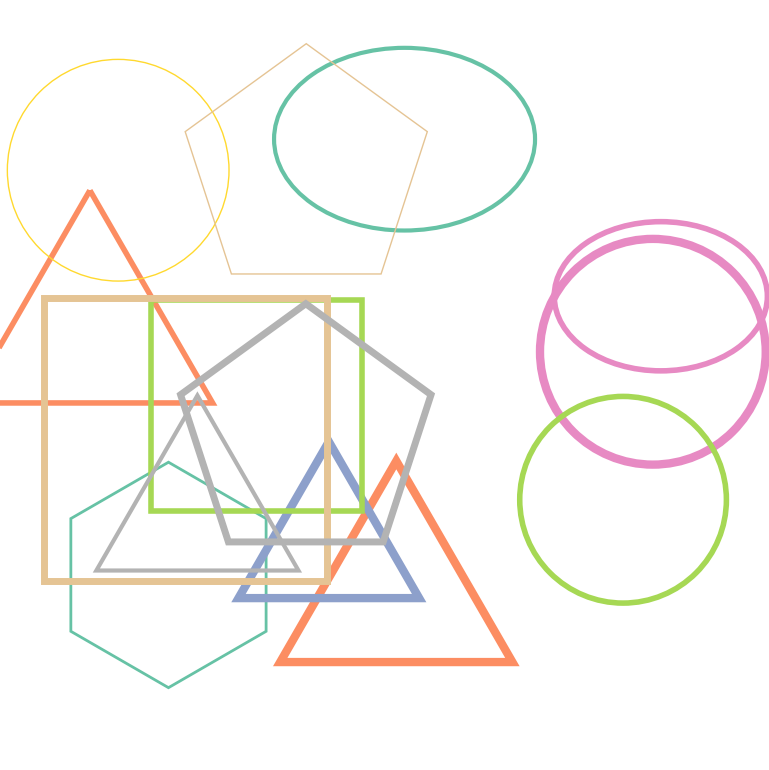[{"shape": "hexagon", "thickness": 1, "radius": 0.73, "center": [0.219, 0.253]}, {"shape": "oval", "thickness": 1.5, "radius": 0.85, "center": [0.525, 0.819]}, {"shape": "triangle", "thickness": 2, "radius": 0.92, "center": [0.117, 0.569]}, {"shape": "triangle", "thickness": 3, "radius": 0.87, "center": [0.515, 0.227]}, {"shape": "triangle", "thickness": 3, "radius": 0.68, "center": [0.427, 0.291]}, {"shape": "circle", "thickness": 3, "radius": 0.73, "center": [0.848, 0.543]}, {"shape": "oval", "thickness": 2, "radius": 0.69, "center": [0.858, 0.615]}, {"shape": "circle", "thickness": 2, "radius": 0.67, "center": [0.809, 0.351]}, {"shape": "square", "thickness": 2, "radius": 0.69, "center": [0.333, 0.473]}, {"shape": "circle", "thickness": 0.5, "radius": 0.72, "center": [0.153, 0.779]}, {"shape": "square", "thickness": 2.5, "radius": 0.92, "center": [0.241, 0.429]}, {"shape": "pentagon", "thickness": 0.5, "radius": 0.83, "center": [0.398, 0.778]}, {"shape": "pentagon", "thickness": 2.5, "radius": 0.86, "center": [0.397, 0.435]}, {"shape": "triangle", "thickness": 1.5, "radius": 0.76, "center": [0.256, 0.335]}]